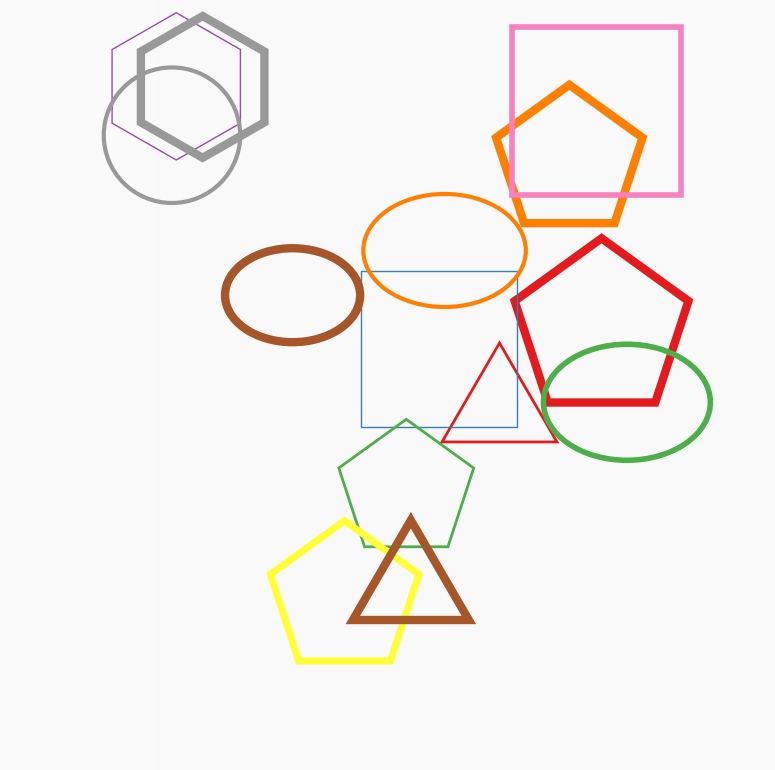[{"shape": "pentagon", "thickness": 3, "radius": 0.59, "center": [0.776, 0.573]}, {"shape": "triangle", "thickness": 1, "radius": 0.43, "center": [0.644, 0.469]}, {"shape": "square", "thickness": 0.5, "radius": 0.51, "center": [0.567, 0.547]}, {"shape": "pentagon", "thickness": 1, "radius": 0.46, "center": [0.524, 0.364]}, {"shape": "oval", "thickness": 2, "radius": 0.54, "center": [0.809, 0.478]}, {"shape": "hexagon", "thickness": 0.5, "radius": 0.48, "center": [0.227, 0.888]}, {"shape": "oval", "thickness": 1.5, "radius": 0.52, "center": [0.574, 0.675]}, {"shape": "pentagon", "thickness": 3, "radius": 0.5, "center": [0.735, 0.791]}, {"shape": "pentagon", "thickness": 2.5, "radius": 0.5, "center": [0.445, 0.223]}, {"shape": "oval", "thickness": 3, "radius": 0.44, "center": [0.378, 0.617]}, {"shape": "triangle", "thickness": 3, "radius": 0.43, "center": [0.53, 0.238]}, {"shape": "square", "thickness": 2, "radius": 0.55, "center": [0.77, 0.855]}, {"shape": "hexagon", "thickness": 3, "radius": 0.46, "center": [0.261, 0.887]}, {"shape": "circle", "thickness": 1.5, "radius": 0.44, "center": [0.222, 0.824]}]